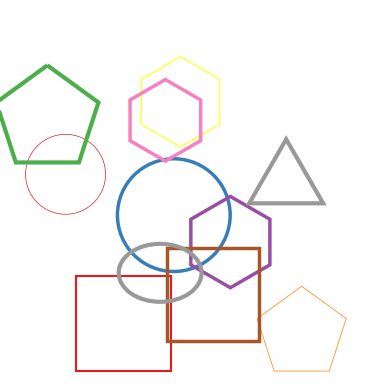[{"shape": "circle", "thickness": 0.5, "radius": 0.52, "center": [0.17, 0.547]}, {"shape": "square", "thickness": 1.5, "radius": 0.62, "center": [0.322, 0.16]}, {"shape": "circle", "thickness": 2.5, "radius": 0.73, "center": [0.451, 0.441]}, {"shape": "pentagon", "thickness": 3, "radius": 0.7, "center": [0.123, 0.691]}, {"shape": "hexagon", "thickness": 2.5, "radius": 0.59, "center": [0.598, 0.371]}, {"shape": "pentagon", "thickness": 0.5, "radius": 0.61, "center": [0.784, 0.135]}, {"shape": "hexagon", "thickness": 1, "radius": 0.59, "center": [0.469, 0.735]}, {"shape": "square", "thickness": 2.5, "radius": 0.6, "center": [0.553, 0.234]}, {"shape": "hexagon", "thickness": 2.5, "radius": 0.53, "center": [0.43, 0.687]}, {"shape": "triangle", "thickness": 3, "radius": 0.55, "center": [0.743, 0.527]}, {"shape": "oval", "thickness": 3, "radius": 0.54, "center": [0.416, 0.291]}]